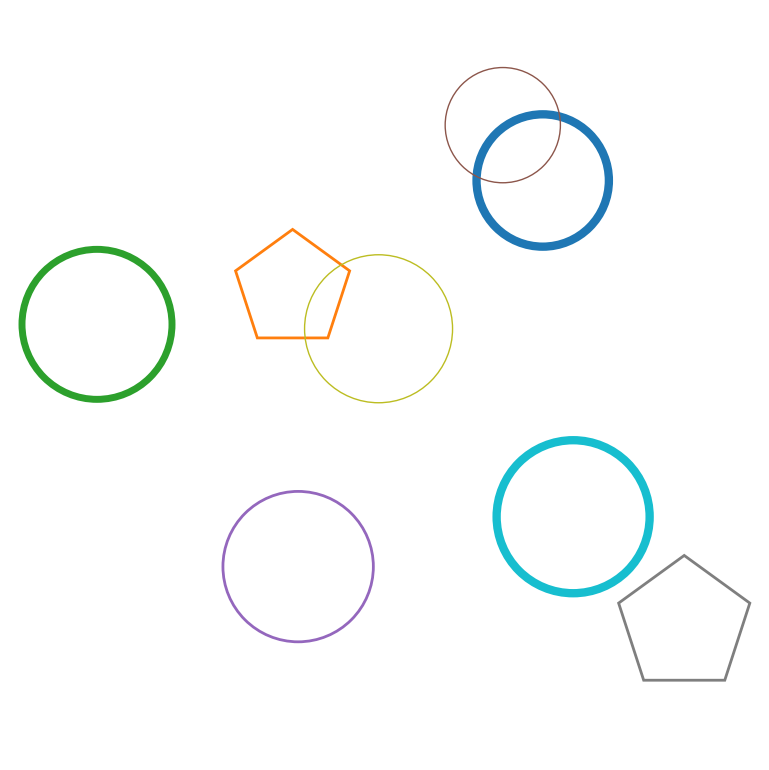[{"shape": "circle", "thickness": 3, "radius": 0.43, "center": [0.705, 0.766]}, {"shape": "pentagon", "thickness": 1, "radius": 0.39, "center": [0.38, 0.624]}, {"shape": "circle", "thickness": 2.5, "radius": 0.49, "center": [0.126, 0.579]}, {"shape": "circle", "thickness": 1, "radius": 0.49, "center": [0.387, 0.264]}, {"shape": "circle", "thickness": 0.5, "radius": 0.37, "center": [0.653, 0.837]}, {"shape": "pentagon", "thickness": 1, "radius": 0.45, "center": [0.889, 0.189]}, {"shape": "circle", "thickness": 0.5, "radius": 0.48, "center": [0.492, 0.573]}, {"shape": "circle", "thickness": 3, "radius": 0.5, "center": [0.744, 0.329]}]